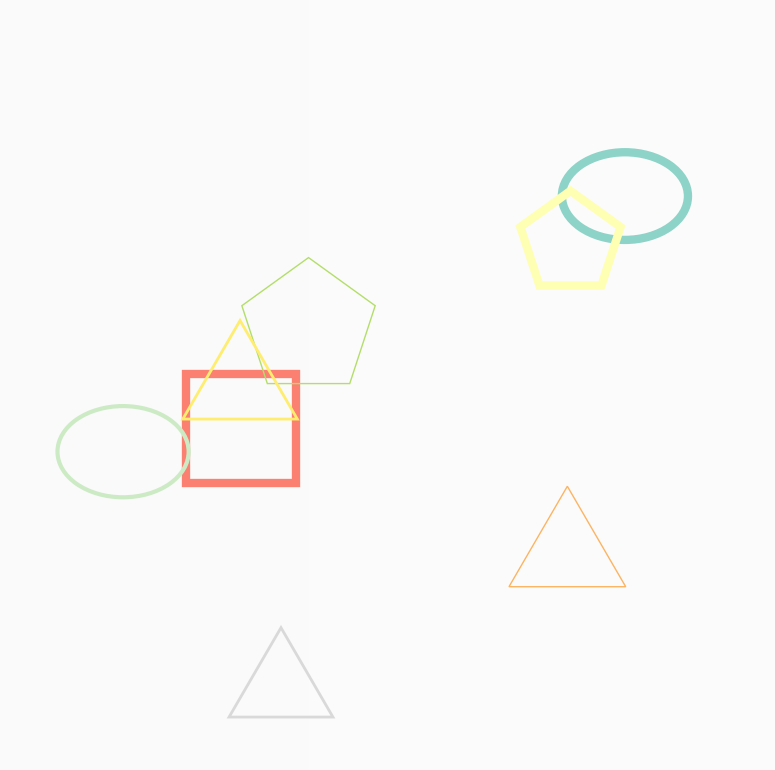[{"shape": "oval", "thickness": 3, "radius": 0.41, "center": [0.806, 0.745]}, {"shape": "pentagon", "thickness": 3, "radius": 0.34, "center": [0.736, 0.684]}, {"shape": "square", "thickness": 3, "radius": 0.35, "center": [0.311, 0.443]}, {"shape": "triangle", "thickness": 0.5, "radius": 0.43, "center": [0.732, 0.282]}, {"shape": "pentagon", "thickness": 0.5, "radius": 0.45, "center": [0.398, 0.575]}, {"shape": "triangle", "thickness": 1, "radius": 0.39, "center": [0.363, 0.107]}, {"shape": "oval", "thickness": 1.5, "radius": 0.42, "center": [0.159, 0.413]}, {"shape": "triangle", "thickness": 1, "radius": 0.43, "center": [0.31, 0.498]}]